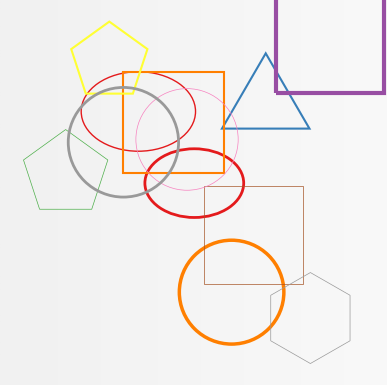[{"shape": "oval", "thickness": 1, "radius": 0.74, "center": [0.357, 0.71]}, {"shape": "oval", "thickness": 2, "radius": 0.64, "center": [0.501, 0.524]}, {"shape": "triangle", "thickness": 1.5, "radius": 0.65, "center": [0.686, 0.731]}, {"shape": "pentagon", "thickness": 0.5, "radius": 0.57, "center": [0.169, 0.549]}, {"shape": "square", "thickness": 3, "radius": 0.7, "center": [0.852, 0.898]}, {"shape": "circle", "thickness": 2.5, "radius": 0.67, "center": [0.598, 0.241]}, {"shape": "square", "thickness": 1.5, "radius": 0.66, "center": [0.448, 0.682]}, {"shape": "pentagon", "thickness": 1.5, "radius": 0.52, "center": [0.282, 0.84]}, {"shape": "square", "thickness": 0.5, "radius": 0.64, "center": [0.653, 0.39]}, {"shape": "circle", "thickness": 0.5, "radius": 0.66, "center": [0.483, 0.638]}, {"shape": "hexagon", "thickness": 0.5, "radius": 0.59, "center": [0.801, 0.174]}, {"shape": "circle", "thickness": 2, "radius": 0.71, "center": [0.318, 0.63]}]